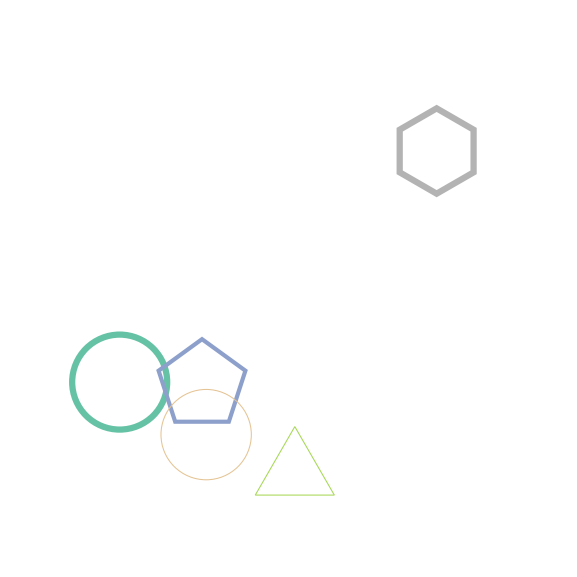[{"shape": "circle", "thickness": 3, "radius": 0.41, "center": [0.207, 0.338]}, {"shape": "pentagon", "thickness": 2, "radius": 0.4, "center": [0.35, 0.333]}, {"shape": "triangle", "thickness": 0.5, "radius": 0.4, "center": [0.51, 0.181]}, {"shape": "circle", "thickness": 0.5, "radius": 0.39, "center": [0.357, 0.247]}, {"shape": "hexagon", "thickness": 3, "radius": 0.37, "center": [0.756, 0.738]}]